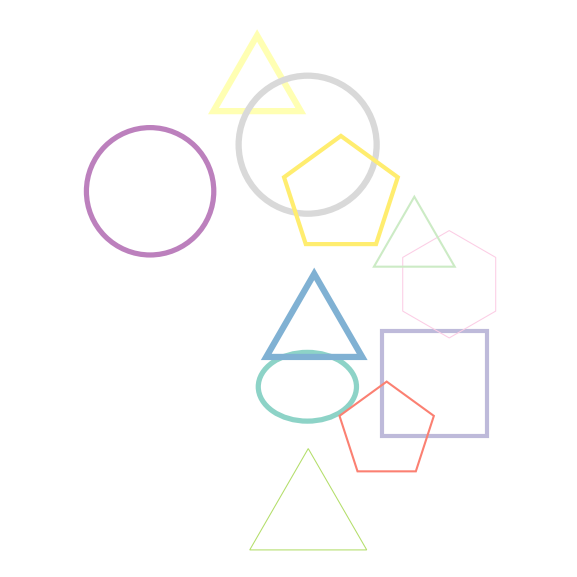[{"shape": "oval", "thickness": 2.5, "radius": 0.43, "center": [0.532, 0.329]}, {"shape": "triangle", "thickness": 3, "radius": 0.44, "center": [0.445, 0.85]}, {"shape": "square", "thickness": 2, "radius": 0.46, "center": [0.752, 0.335]}, {"shape": "pentagon", "thickness": 1, "radius": 0.43, "center": [0.67, 0.252]}, {"shape": "triangle", "thickness": 3, "radius": 0.48, "center": [0.544, 0.429]}, {"shape": "triangle", "thickness": 0.5, "radius": 0.58, "center": [0.534, 0.105]}, {"shape": "hexagon", "thickness": 0.5, "radius": 0.46, "center": [0.778, 0.507]}, {"shape": "circle", "thickness": 3, "radius": 0.6, "center": [0.533, 0.749]}, {"shape": "circle", "thickness": 2.5, "radius": 0.55, "center": [0.26, 0.668]}, {"shape": "triangle", "thickness": 1, "radius": 0.4, "center": [0.717, 0.578]}, {"shape": "pentagon", "thickness": 2, "radius": 0.52, "center": [0.59, 0.66]}]